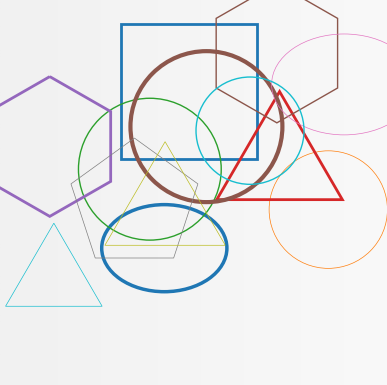[{"shape": "oval", "thickness": 2.5, "radius": 0.81, "center": [0.424, 0.355]}, {"shape": "square", "thickness": 2, "radius": 0.88, "center": [0.489, 0.762]}, {"shape": "circle", "thickness": 0.5, "radius": 0.76, "center": [0.847, 0.456]}, {"shape": "circle", "thickness": 1, "radius": 0.92, "center": [0.387, 0.561]}, {"shape": "triangle", "thickness": 2, "radius": 0.94, "center": [0.721, 0.575]}, {"shape": "hexagon", "thickness": 2, "radius": 0.91, "center": [0.128, 0.62]}, {"shape": "circle", "thickness": 3, "radius": 0.98, "center": [0.533, 0.671]}, {"shape": "hexagon", "thickness": 1, "radius": 0.9, "center": [0.715, 0.862]}, {"shape": "oval", "thickness": 0.5, "radius": 0.94, "center": [0.888, 0.781]}, {"shape": "pentagon", "thickness": 0.5, "radius": 0.86, "center": [0.347, 0.469]}, {"shape": "triangle", "thickness": 0.5, "radius": 0.9, "center": [0.426, 0.453]}, {"shape": "circle", "thickness": 1, "radius": 0.7, "center": [0.645, 0.661]}, {"shape": "triangle", "thickness": 0.5, "radius": 0.72, "center": [0.139, 0.276]}]